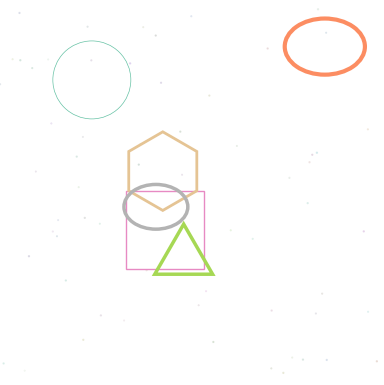[{"shape": "circle", "thickness": 0.5, "radius": 0.51, "center": [0.239, 0.792]}, {"shape": "oval", "thickness": 3, "radius": 0.52, "center": [0.844, 0.879]}, {"shape": "square", "thickness": 1, "radius": 0.51, "center": [0.428, 0.403]}, {"shape": "triangle", "thickness": 2.5, "radius": 0.43, "center": [0.477, 0.331]}, {"shape": "hexagon", "thickness": 2, "radius": 0.51, "center": [0.423, 0.555]}, {"shape": "oval", "thickness": 2.5, "radius": 0.41, "center": [0.405, 0.463]}]